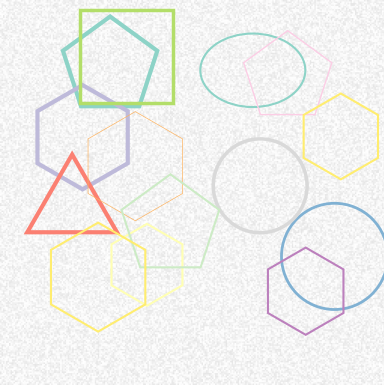[{"shape": "oval", "thickness": 1.5, "radius": 0.68, "center": [0.657, 0.817]}, {"shape": "pentagon", "thickness": 3, "radius": 0.64, "center": [0.286, 0.828]}, {"shape": "hexagon", "thickness": 1.5, "radius": 0.53, "center": [0.382, 0.312]}, {"shape": "hexagon", "thickness": 3, "radius": 0.68, "center": [0.215, 0.644]}, {"shape": "triangle", "thickness": 3, "radius": 0.67, "center": [0.187, 0.464]}, {"shape": "circle", "thickness": 2, "radius": 0.69, "center": [0.869, 0.334]}, {"shape": "hexagon", "thickness": 0.5, "radius": 0.71, "center": [0.351, 0.568]}, {"shape": "square", "thickness": 2.5, "radius": 0.6, "center": [0.329, 0.854]}, {"shape": "pentagon", "thickness": 1, "radius": 0.6, "center": [0.747, 0.8]}, {"shape": "circle", "thickness": 2.5, "radius": 0.61, "center": [0.676, 0.517]}, {"shape": "hexagon", "thickness": 1.5, "radius": 0.57, "center": [0.794, 0.244]}, {"shape": "pentagon", "thickness": 1.5, "radius": 0.67, "center": [0.443, 0.414]}, {"shape": "hexagon", "thickness": 1.5, "radius": 0.71, "center": [0.255, 0.28]}, {"shape": "hexagon", "thickness": 1.5, "radius": 0.56, "center": [0.885, 0.646]}]